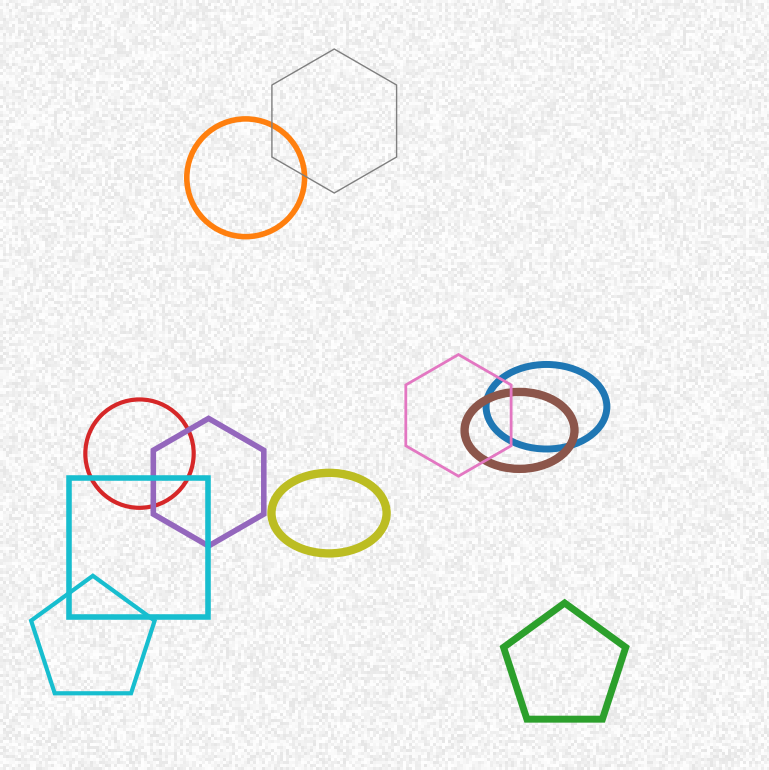[{"shape": "oval", "thickness": 2.5, "radius": 0.39, "center": [0.71, 0.472]}, {"shape": "circle", "thickness": 2, "radius": 0.38, "center": [0.319, 0.769]}, {"shape": "pentagon", "thickness": 2.5, "radius": 0.42, "center": [0.733, 0.133]}, {"shape": "circle", "thickness": 1.5, "radius": 0.35, "center": [0.181, 0.411]}, {"shape": "hexagon", "thickness": 2, "radius": 0.41, "center": [0.271, 0.374]}, {"shape": "oval", "thickness": 3, "radius": 0.36, "center": [0.675, 0.441]}, {"shape": "hexagon", "thickness": 1, "radius": 0.39, "center": [0.595, 0.461]}, {"shape": "hexagon", "thickness": 0.5, "radius": 0.47, "center": [0.434, 0.843]}, {"shape": "oval", "thickness": 3, "radius": 0.37, "center": [0.427, 0.334]}, {"shape": "pentagon", "thickness": 1.5, "radius": 0.42, "center": [0.121, 0.168]}, {"shape": "square", "thickness": 2, "radius": 0.45, "center": [0.179, 0.289]}]